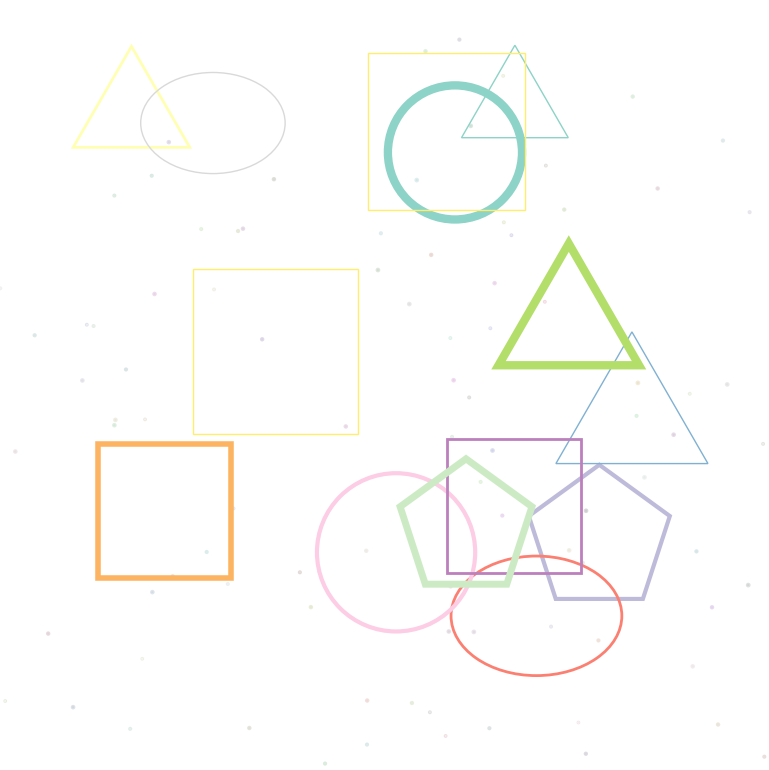[{"shape": "circle", "thickness": 3, "radius": 0.44, "center": [0.591, 0.802]}, {"shape": "triangle", "thickness": 0.5, "radius": 0.4, "center": [0.669, 0.861]}, {"shape": "triangle", "thickness": 1, "radius": 0.44, "center": [0.171, 0.852]}, {"shape": "pentagon", "thickness": 1.5, "radius": 0.48, "center": [0.778, 0.3]}, {"shape": "oval", "thickness": 1, "radius": 0.55, "center": [0.697, 0.2]}, {"shape": "triangle", "thickness": 0.5, "radius": 0.57, "center": [0.821, 0.455]}, {"shape": "square", "thickness": 2, "radius": 0.43, "center": [0.213, 0.337]}, {"shape": "triangle", "thickness": 3, "radius": 0.53, "center": [0.739, 0.578]}, {"shape": "circle", "thickness": 1.5, "radius": 0.51, "center": [0.514, 0.283]}, {"shape": "oval", "thickness": 0.5, "radius": 0.47, "center": [0.277, 0.84]}, {"shape": "square", "thickness": 1, "radius": 0.44, "center": [0.668, 0.342]}, {"shape": "pentagon", "thickness": 2.5, "radius": 0.45, "center": [0.605, 0.314]}, {"shape": "square", "thickness": 0.5, "radius": 0.54, "center": [0.358, 0.544]}, {"shape": "square", "thickness": 0.5, "radius": 0.51, "center": [0.58, 0.829]}]